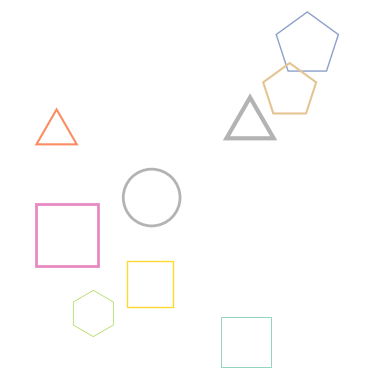[{"shape": "square", "thickness": 0.5, "radius": 0.33, "center": [0.639, 0.111]}, {"shape": "triangle", "thickness": 1.5, "radius": 0.3, "center": [0.147, 0.655]}, {"shape": "pentagon", "thickness": 1, "radius": 0.42, "center": [0.798, 0.884]}, {"shape": "square", "thickness": 2, "radius": 0.4, "center": [0.174, 0.389]}, {"shape": "hexagon", "thickness": 0.5, "radius": 0.3, "center": [0.242, 0.186]}, {"shape": "square", "thickness": 1, "radius": 0.3, "center": [0.389, 0.263]}, {"shape": "pentagon", "thickness": 1.5, "radius": 0.36, "center": [0.752, 0.764]}, {"shape": "triangle", "thickness": 3, "radius": 0.35, "center": [0.649, 0.676]}, {"shape": "circle", "thickness": 2, "radius": 0.37, "center": [0.394, 0.487]}]